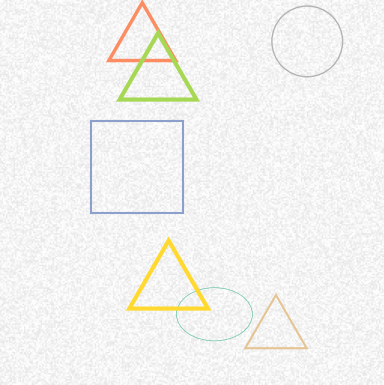[{"shape": "oval", "thickness": 0.5, "radius": 0.49, "center": [0.557, 0.184]}, {"shape": "triangle", "thickness": 2.5, "radius": 0.5, "center": [0.37, 0.893]}, {"shape": "square", "thickness": 1.5, "radius": 0.6, "center": [0.356, 0.567]}, {"shape": "triangle", "thickness": 3, "radius": 0.58, "center": [0.411, 0.799]}, {"shape": "triangle", "thickness": 3, "radius": 0.59, "center": [0.438, 0.257]}, {"shape": "triangle", "thickness": 1.5, "radius": 0.46, "center": [0.717, 0.142]}, {"shape": "circle", "thickness": 1, "radius": 0.46, "center": [0.798, 0.892]}]